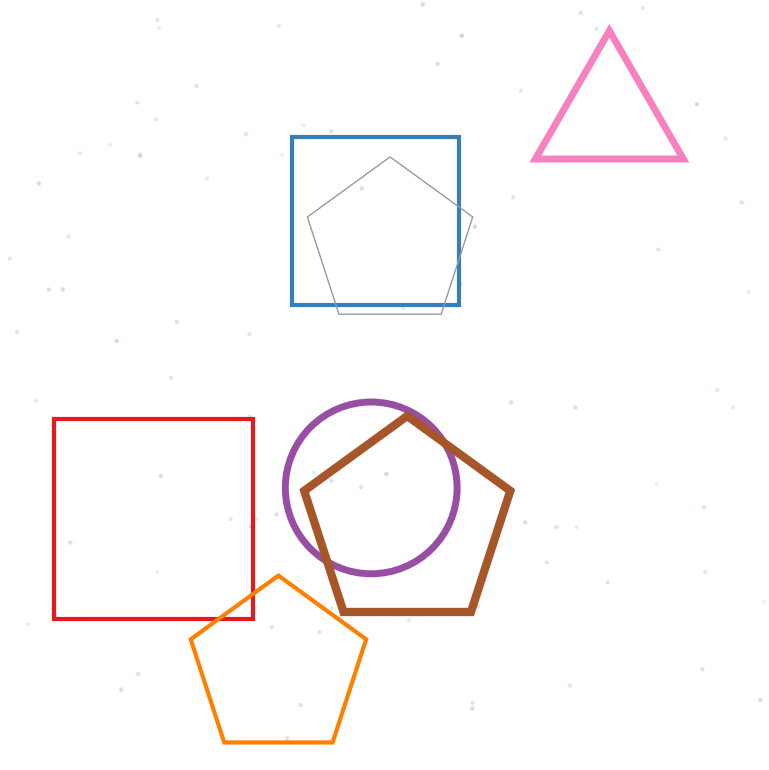[{"shape": "square", "thickness": 1.5, "radius": 0.65, "center": [0.199, 0.326]}, {"shape": "square", "thickness": 1.5, "radius": 0.54, "center": [0.488, 0.713]}, {"shape": "circle", "thickness": 2.5, "radius": 0.56, "center": [0.482, 0.366]}, {"shape": "pentagon", "thickness": 1.5, "radius": 0.6, "center": [0.362, 0.133]}, {"shape": "pentagon", "thickness": 3, "radius": 0.7, "center": [0.529, 0.319]}, {"shape": "triangle", "thickness": 2.5, "radius": 0.56, "center": [0.791, 0.849]}, {"shape": "pentagon", "thickness": 0.5, "radius": 0.56, "center": [0.507, 0.683]}]